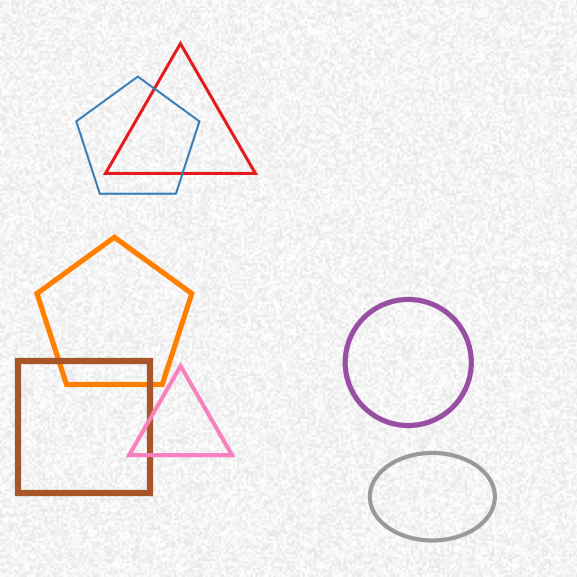[{"shape": "triangle", "thickness": 1.5, "radius": 0.75, "center": [0.312, 0.774]}, {"shape": "pentagon", "thickness": 1, "radius": 0.56, "center": [0.239, 0.754]}, {"shape": "circle", "thickness": 2.5, "radius": 0.55, "center": [0.707, 0.371]}, {"shape": "pentagon", "thickness": 2.5, "radius": 0.7, "center": [0.198, 0.447]}, {"shape": "square", "thickness": 3, "radius": 0.57, "center": [0.145, 0.26]}, {"shape": "triangle", "thickness": 2, "radius": 0.51, "center": [0.313, 0.262]}, {"shape": "oval", "thickness": 2, "radius": 0.54, "center": [0.749, 0.139]}]